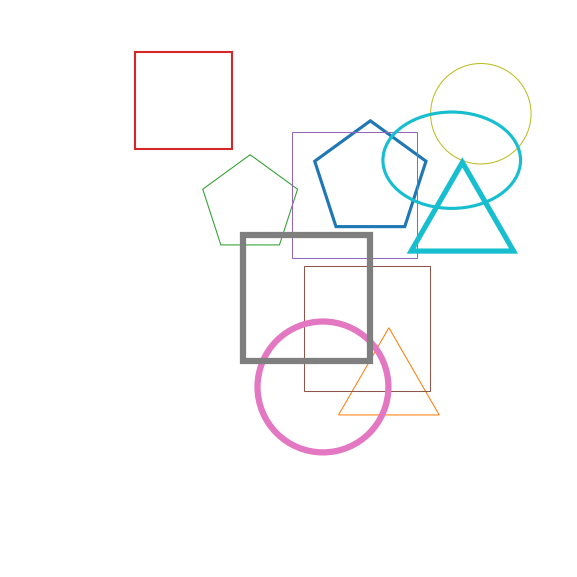[{"shape": "pentagon", "thickness": 1.5, "radius": 0.51, "center": [0.641, 0.689]}, {"shape": "triangle", "thickness": 0.5, "radius": 0.5, "center": [0.673, 0.331]}, {"shape": "pentagon", "thickness": 0.5, "radius": 0.43, "center": [0.433, 0.645]}, {"shape": "square", "thickness": 1, "radius": 0.42, "center": [0.318, 0.824]}, {"shape": "square", "thickness": 0.5, "radius": 0.54, "center": [0.613, 0.662]}, {"shape": "square", "thickness": 0.5, "radius": 0.54, "center": [0.635, 0.431]}, {"shape": "circle", "thickness": 3, "radius": 0.57, "center": [0.559, 0.329]}, {"shape": "square", "thickness": 3, "radius": 0.55, "center": [0.531, 0.483]}, {"shape": "circle", "thickness": 0.5, "radius": 0.44, "center": [0.833, 0.802]}, {"shape": "triangle", "thickness": 2.5, "radius": 0.51, "center": [0.801, 0.616]}, {"shape": "oval", "thickness": 1.5, "radius": 0.6, "center": [0.782, 0.722]}]